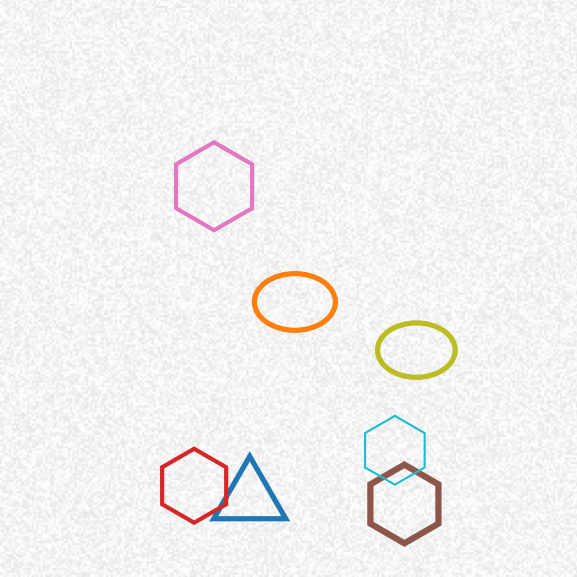[{"shape": "triangle", "thickness": 2.5, "radius": 0.36, "center": [0.432, 0.137]}, {"shape": "oval", "thickness": 2.5, "radius": 0.35, "center": [0.511, 0.476]}, {"shape": "hexagon", "thickness": 2, "radius": 0.32, "center": [0.336, 0.158]}, {"shape": "hexagon", "thickness": 3, "radius": 0.34, "center": [0.7, 0.126]}, {"shape": "hexagon", "thickness": 2, "radius": 0.38, "center": [0.371, 0.677]}, {"shape": "oval", "thickness": 2.5, "radius": 0.34, "center": [0.721, 0.393]}, {"shape": "hexagon", "thickness": 1, "radius": 0.3, "center": [0.684, 0.219]}]